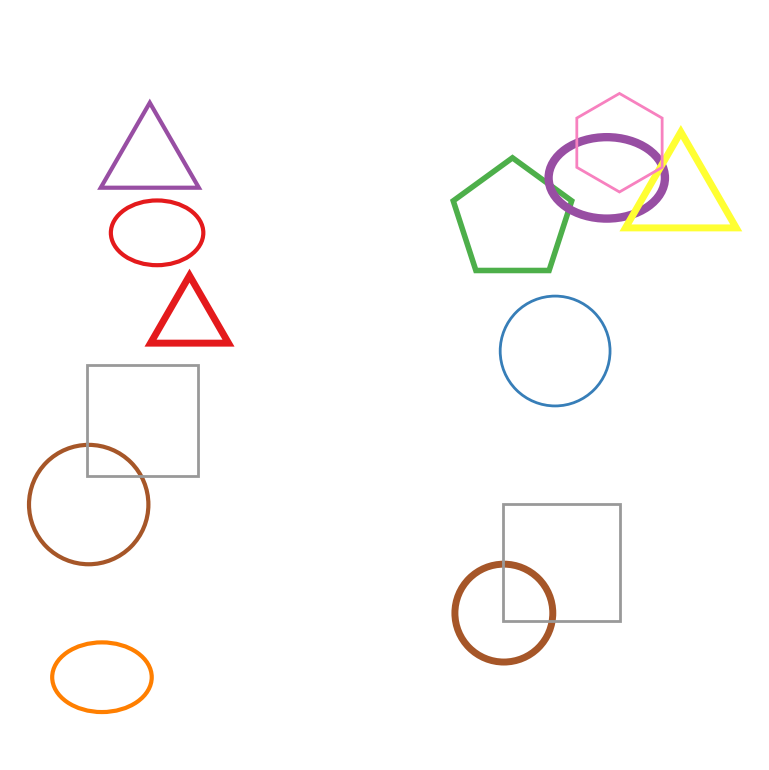[{"shape": "triangle", "thickness": 2.5, "radius": 0.29, "center": [0.246, 0.584]}, {"shape": "oval", "thickness": 1.5, "radius": 0.3, "center": [0.204, 0.698]}, {"shape": "circle", "thickness": 1, "radius": 0.36, "center": [0.721, 0.544]}, {"shape": "pentagon", "thickness": 2, "radius": 0.4, "center": [0.666, 0.714]}, {"shape": "triangle", "thickness": 1.5, "radius": 0.37, "center": [0.195, 0.793]}, {"shape": "oval", "thickness": 3, "radius": 0.38, "center": [0.788, 0.769]}, {"shape": "oval", "thickness": 1.5, "radius": 0.32, "center": [0.132, 0.12]}, {"shape": "triangle", "thickness": 2.5, "radius": 0.42, "center": [0.884, 0.746]}, {"shape": "circle", "thickness": 1.5, "radius": 0.39, "center": [0.115, 0.345]}, {"shape": "circle", "thickness": 2.5, "radius": 0.32, "center": [0.654, 0.204]}, {"shape": "hexagon", "thickness": 1, "radius": 0.32, "center": [0.805, 0.815]}, {"shape": "square", "thickness": 1, "radius": 0.36, "center": [0.185, 0.454]}, {"shape": "square", "thickness": 1, "radius": 0.38, "center": [0.729, 0.269]}]